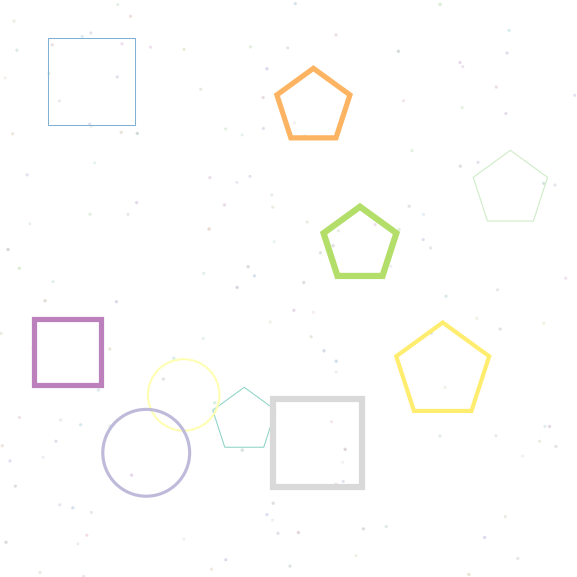[{"shape": "pentagon", "thickness": 0.5, "radius": 0.29, "center": [0.423, 0.271]}, {"shape": "circle", "thickness": 1, "radius": 0.31, "center": [0.318, 0.315]}, {"shape": "circle", "thickness": 1.5, "radius": 0.38, "center": [0.253, 0.215]}, {"shape": "square", "thickness": 0.5, "radius": 0.38, "center": [0.158, 0.858]}, {"shape": "pentagon", "thickness": 2.5, "radius": 0.33, "center": [0.543, 0.814]}, {"shape": "pentagon", "thickness": 3, "radius": 0.33, "center": [0.623, 0.575]}, {"shape": "square", "thickness": 3, "radius": 0.38, "center": [0.55, 0.232]}, {"shape": "square", "thickness": 2.5, "radius": 0.29, "center": [0.117, 0.39]}, {"shape": "pentagon", "thickness": 0.5, "radius": 0.34, "center": [0.884, 0.671]}, {"shape": "pentagon", "thickness": 2, "radius": 0.42, "center": [0.767, 0.356]}]